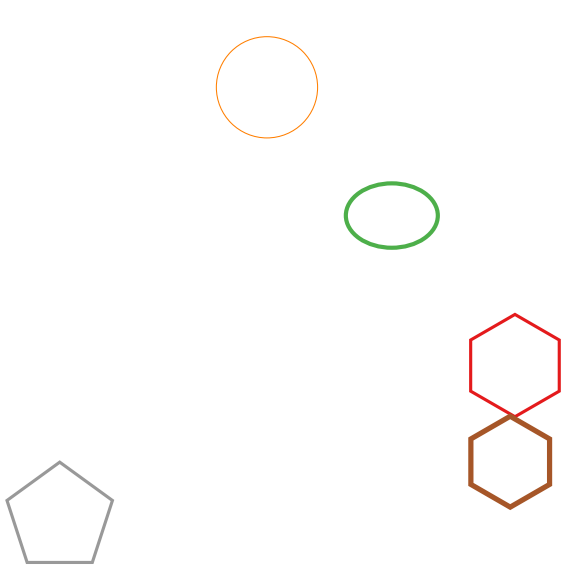[{"shape": "hexagon", "thickness": 1.5, "radius": 0.44, "center": [0.892, 0.366]}, {"shape": "oval", "thickness": 2, "radius": 0.4, "center": [0.678, 0.626]}, {"shape": "circle", "thickness": 0.5, "radius": 0.44, "center": [0.462, 0.848]}, {"shape": "hexagon", "thickness": 2.5, "radius": 0.39, "center": [0.884, 0.2]}, {"shape": "pentagon", "thickness": 1.5, "radius": 0.48, "center": [0.103, 0.103]}]